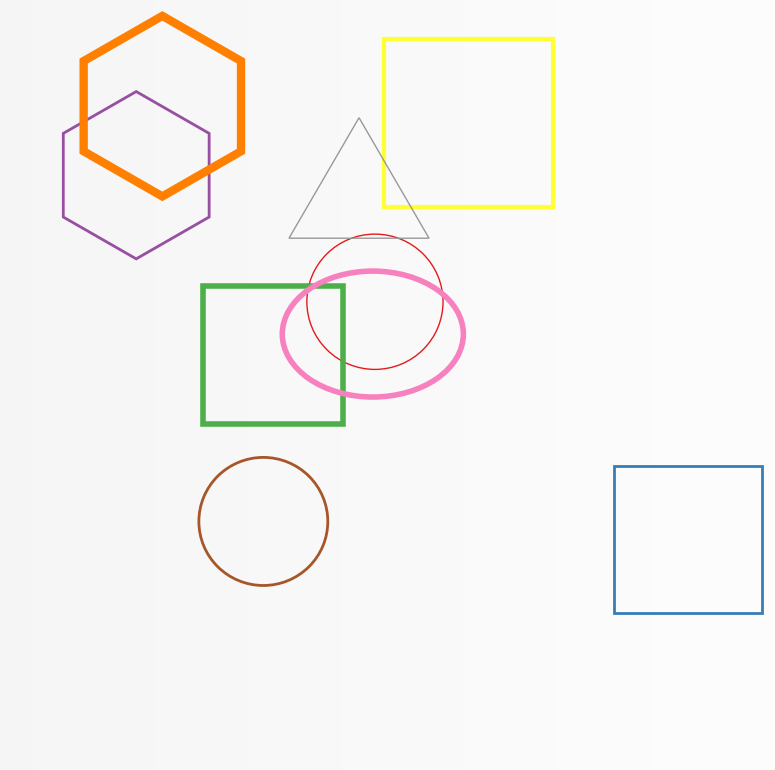[{"shape": "circle", "thickness": 0.5, "radius": 0.44, "center": [0.484, 0.608]}, {"shape": "square", "thickness": 1, "radius": 0.48, "center": [0.888, 0.299]}, {"shape": "square", "thickness": 2, "radius": 0.45, "center": [0.352, 0.539]}, {"shape": "hexagon", "thickness": 1, "radius": 0.54, "center": [0.176, 0.772]}, {"shape": "hexagon", "thickness": 3, "radius": 0.59, "center": [0.209, 0.862]}, {"shape": "square", "thickness": 1.5, "radius": 0.55, "center": [0.605, 0.841]}, {"shape": "circle", "thickness": 1, "radius": 0.42, "center": [0.34, 0.323]}, {"shape": "oval", "thickness": 2, "radius": 0.58, "center": [0.481, 0.566]}, {"shape": "triangle", "thickness": 0.5, "radius": 0.52, "center": [0.463, 0.743]}]